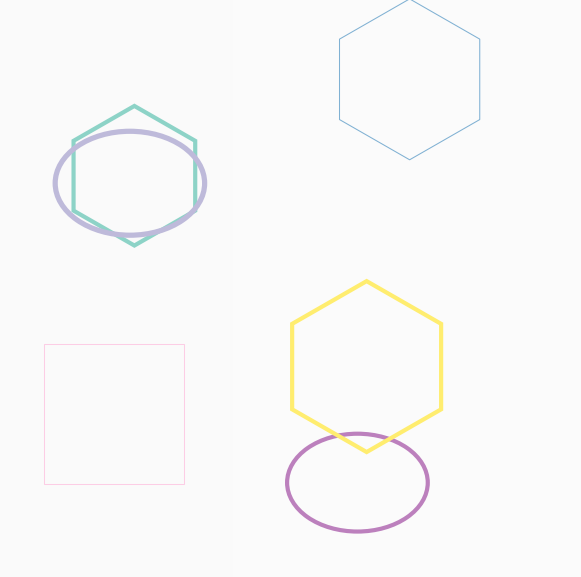[{"shape": "hexagon", "thickness": 2, "radius": 0.6, "center": [0.231, 0.695]}, {"shape": "oval", "thickness": 2.5, "radius": 0.64, "center": [0.223, 0.682]}, {"shape": "hexagon", "thickness": 0.5, "radius": 0.7, "center": [0.705, 0.862]}, {"shape": "square", "thickness": 0.5, "radius": 0.6, "center": [0.196, 0.282]}, {"shape": "oval", "thickness": 2, "radius": 0.61, "center": [0.615, 0.163]}, {"shape": "hexagon", "thickness": 2, "radius": 0.74, "center": [0.631, 0.364]}]